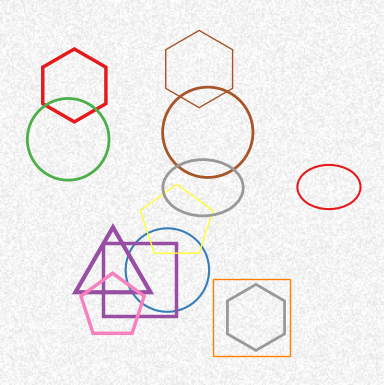[{"shape": "hexagon", "thickness": 2.5, "radius": 0.47, "center": [0.193, 0.778]}, {"shape": "oval", "thickness": 1.5, "radius": 0.41, "center": [0.854, 0.514]}, {"shape": "circle", "thickness": 1.5, "radius": 0.54, "center": [0.435, 0.299]}, {"shape": "circle", "thickness": 2, "radius": 0.53, "center": [0.177, 0.638]}, {"shape": "triangle", "thickness": 3, "radius": 0.56, "center": [0.293, 0.297]}, {"shape": "square", "thickness": 2.5, "radius": 0.47, "center": [0.362, 0.274]}, {"shape": "square", "thickness": 1, "radius": 0.5, "center": [0.653, 0.175]}, {"shape": "pentagon", "thickness": 1, "radius": 0.5, "center": [0.459, 0.423]}, {"shape": "circle", "thickness": 2, "radius": 0.59, "center": [0.54, 0.656]}, {"shape": "hexagon", "thickness": 1, "radius": 0.5, "center": [0.517, 0.821]}, {"shape": "pentagon", "thickness": 2.5, "radius": 0.43, "center": [0.292, 0.204]}, {"shape": "oval", "thickness": 2, "radius": 0.52, "center": [0.527, 0.512]}, {"shape": "hexagon", "thickness": 2, "radius": 0.43, "center": [0.665, 0.176]}]